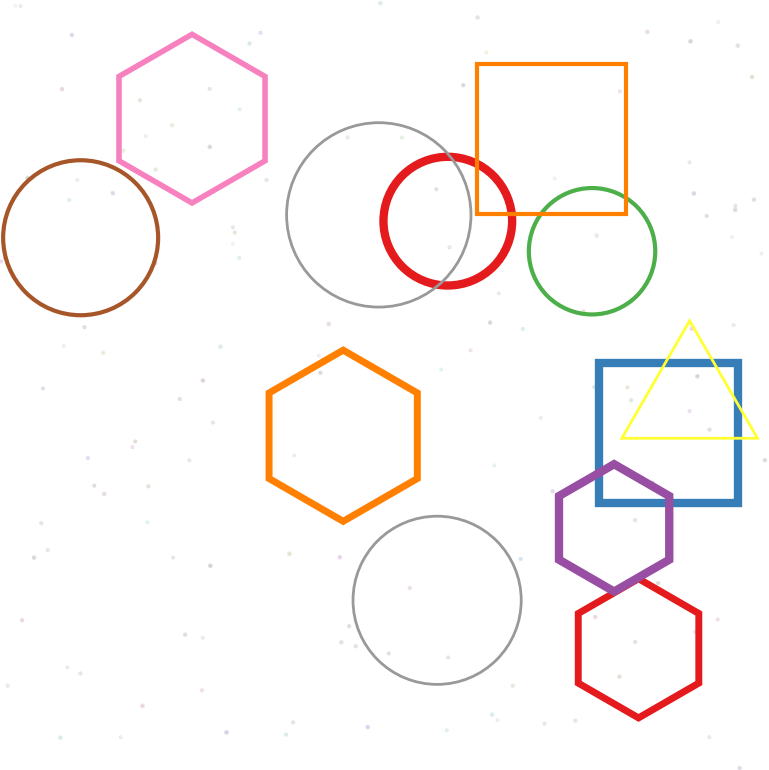[{"shape": "circle", "thickness": 3, "radius": 0.42, "center": [0.582, 0.713]}, {"shape": "hexagon", "thickness": 2.5, "radius": 0.45, "center": [0.829, 0.158]}, {"shape": "square", "thickness": 3, "radius": 0.45, "center": [0.868, 0.437]}, {"shape": "circle", "thickness": 1.5, "radius": 0.41, "center": [0.769, 0.674]}, {"shape": "hexagon", "thickness": 3, "radius": 0.41, "center": [0.798, 0.314]}, {"shape": "square", "thickness": 1.5, "radius": 0.49, "center": [0.716, 0.82]}, {"shape": "hexagon", "thickness": 2.5, "radius": 0.56, "center": [0.446, 0.434]}, {"shape": "triangle", "thickness": 1, "radius": 0.51, "center": [0.896, 0.482]}, {"shape": "circle", "thickness": 1.5, "radius": 0.5, "center": [0.105, 0.691]}, {"shape": "hexagon", "thickness": 2, "radius": 0.55, "center": [0.249, 0.846]}, {"shape": "circle", "thickness": 1, "radius": 0.55, "center": [0.568, 0.22]}, {"shape": "circle", "thickness": 1, "radius": 0.6, "center": [0.492, 0.721]}]